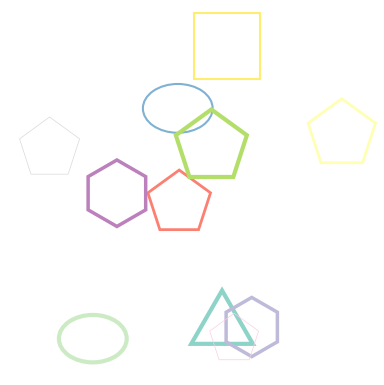[{"shape": "triangle", "thickness": 3, "radius": 0.46, "center": [0.577, 0.153]}, {"shape": "pentagon", "thickness": 2, "radius": 0.46, "center": [0.888, 0.652]}, {"shape": "hexagon", "thickness": 2.5, "radius": 0.38, "center": [0.654, 0.151]}, {"shape": "pentagon", "thickness": 2, "radius": 0.43, "center": [0.465, 0.473]}, {"shape": "oval", "thickness": 1.5, "radius": 0.45, "center": [0.462, 0.719]}, {"shape": "pentagon", "thickness": 3, "radius": 0.48, "center": [0.549, 0.619]}, {"shape": "pentagon", "thickness": 0.5, "radius": 0.33, "center": [0.608, 0.12]}, {"shape": "pentagon", "thickness": 0.5, "radius": 0.41, "center": [0.129, 0.614]}, {"shape": "hexagon", "thickness": 2.5, "radius": 0.43, "center": [0.304, 0.498]}, {"shape": "oval", "thickness": 3, "radius": 0.44, "center": [0.241, 0.12]}, {"shape": "square", "thickness": 1.5, "radius": 0.43, "center": [0.589, 0.881]}]